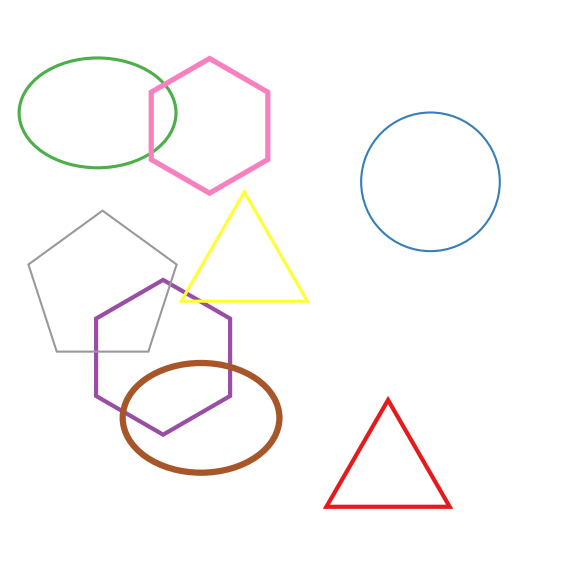[{"shape": "triangle", "thickness": 2, "radius": 0.62, "center": [0.672, 0.183]}, {"shape": "circle", "thickness": 1, "radius": 0.6, "center": [0.745, 0.684]}, {"shape": "oval", "thickness": 1.5, "radius": 0.68, "center": [0.169, 0.804]}, {"shape": "hexagon", "thickness": 2, "radius": 0.67, "center": [0.282, 0.38]}, {"shape": "triangle", "thickness": 1.5, "radius": 0.63, "center": [0.423, 0.541]}, {"shape": "oval", "thickness": 3, "radius": 0.68, "center": [0.348, 0.276]}, {"shape": "hexagon", "thickness": 2.5, "radius": 0.58, "center": [0.363, 0.781]}, {"shape": "pentagon", "thickness": 1, "radius": 0.67, "center": [0.178, 0.499]}]